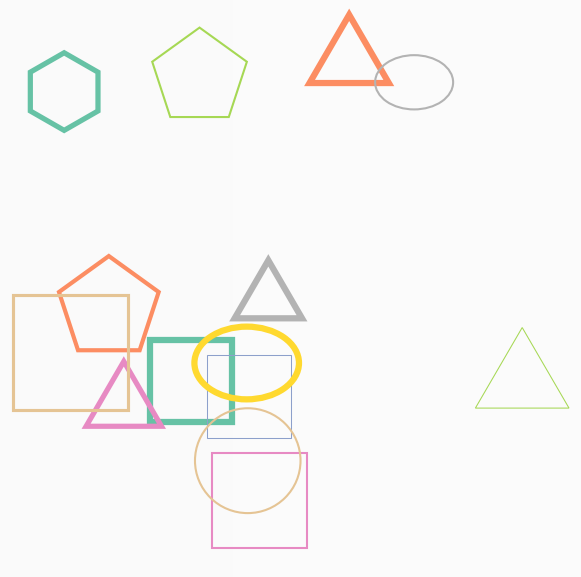[{"shape": "square", "thickness": 3, "radius": 0.35, "center": [0.328, 0.339]}, {"shape": "hexagon", "thickness": 2.5, "radius": 0.34, "center": [0.11, 0.841]}, {"shape": "pentagon", "thickness": 2, "radius": 0.45, "center": [0.187, 0.466]}, {"shape": "triangle", "thickness": 3, "radius": 0.39, "center": [0.601, 0.895]}, {"shape": "square", "thickness": 0.5, "radius": 0.36, "center": [0.428, 0.312]}, {"shape": "square", "thickness": 1, "radius": 0.41, "center": [0.447, 0.133]}, {"shape": "triangle", "thickness": 2.5, "radius": 0.37, "center": [0.213, 0.298]}, {"shape": "pentagon", "thickness": 1, "radius": 0.43, "center": [0.343, 0.866]}, {"shape": "triangle", "thickness": 0.5, "radius": 0.46, "center": [0.898, 0.339]}, {"shape": "oval", "thickness": 3, "radius": 0.45, "center": [0.424, 0.371]}, {"shape": "circle", "thickness": 1, "radius": 0.45, "center": [0.426, 0.201]}, {"shape": "square", "thickness": 1.5, "radius": 0.5, "center": [0.122, 0.389]}, {"shape": "oval", "thickness": 1, "radius": 0.34, "center": [0.712, 0.857]}, {"shape": "triangle", "thickness": 3, "radius": 0.33, "center": [0.462, 0.481]}]